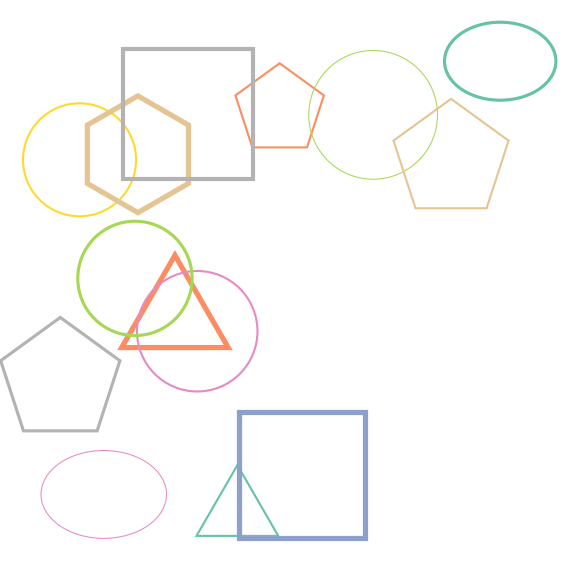[{"shape": "triangle", "thickness": 1, "radius": 0.41, "center": [0.411, 0.112]}, {"shape": "oval", "thickness": 1.5, "radius": 0.48, "center": [0.866, 0.893]}, {"shape": "pentagon", "thickness": 1, "radius": 0.4, "center": [0.484, 0.809]}, {"shape": "triangle", "thickness": 2.5, "radius": 0.53, "center": [0.303, 0.451]}, {"shape": "square", "thickness": 2.5, "radius": 0.54, "center": [0.523, 0.176]}, {"shape": "oval", "thickness": 0.5, "radius": 0.54, "center": [0.18, 0.143]}, {"shape": "circle", "thickness": 1, "radius": 0.52, "center": [0.342, 0.426]}, {"shape": "circle", "thickness": 0.5, "radius": 0.56, "center": [0.646, 0.8]}, {"shape": "circle", "thickness": 1.5, "radius": 0.5, "center": [0.234, 0.517]}, {"shape": "circle", "thickness": 1, "radius": 0.49, "center": [0.138, 0.722]}, {"shape": "pentagon", "thickness": 1, "radius": 0.52, "center": [0.781, 0.723]}, {"shape": "hexagon", "thickness": 2.5, "radius": 0.51, "center": [0.239, 0.732]}, {"shape": "square", "thickness": 2, "radius": 0.56, "center": [0.325, 0.801]}, {"shape": "pentagon", "thickness": 1.5, "radius": 0.54, "center": [0.104, 0.341]}]